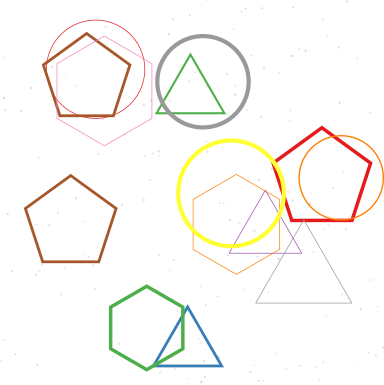[{"shape": "circle", "thickness": 0.5, "radius": 0.64, "center": [0.248, 0.82]}, {"shape": "pentagon", "thickness": 2.5, "radius": 0.67, "center": [0.836, 0.535]}, {"shape": "triangle", "thickness": 2, "radius": 0.51, "center": [0.487, 0.101]}, {"shape": "triangle", "thickness": 1.5, "radius": 0.51, "center": [0.495, 0.757]}, {"shape": "hexagon", "thickness": 2.5, "radius": 0.54, "center": [0.381, 0.148]}, {"shape": "triangle", "thickness": 0.5, "radius": 0.54, "center": [0.689, 0.397]}, {"shape": "hexagon", "thickness": 0.5, "radius": 0.65, "center": [0.614, 0.417]}, {"shape": "circle", "thickness": 1, "radius": 0.55, "center": [0.886, 0.538]}, {"shape": "circle", "thickness": 3, "radius": 0.69, "center": [0.6, 0.498]}, {"shape": "pentagon", "thickness": 2, "radius": 0.62, "center": [0.184, 0.42]}, {"shape": "pentagon", "thickness": 2, "radius": 0.59, "center": [0.225, 0.795]}, {"shape": "hexagon", "thickness": 0.5, "radius": 0.71, "center": [0.271, 0.764]}, {"shape": "triangle", "thickness": 0.5, "radius": 0.72, "center": [0.789, 0.285]}, {"shape": "circle", "thickness": 3, "radius": 0.59, "center": [0.527, 0.788]}]